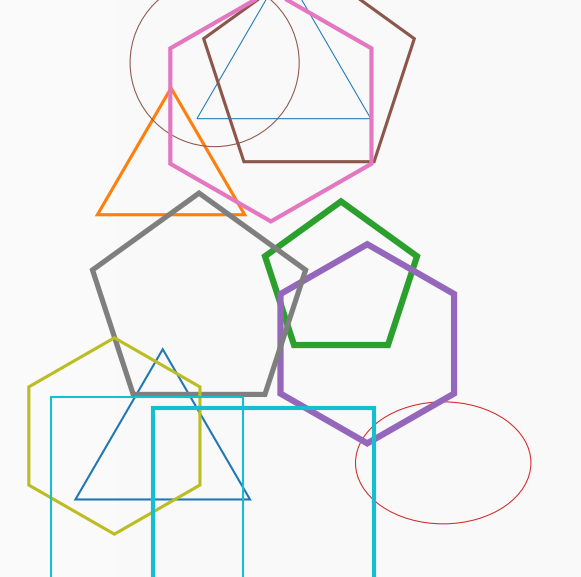[{"shape": "triangle", "thickness": 1, "radius": 0.87, "center": [0.28, 0.221]}, {"shape": "triangle", "thickness": 0.5, "radius": 0.86, "center": [0.488, 0.88]}, {"shape": "triangle", "thickness": 1.5, "radius": 0.73, "center": [0.294, 0.7]}, {"shape": "pentagon", "thickness": 3, "radius": 0.69, "center": [0.587, 0.513]}, {"shape": "oval", "thickness": 0.5, "radius": 0.75, "center": [0.762, 0.198]}, {"shape": "hexagon", "thickness": 3, "radius": 0.86, "center": [0.632, 0.404]}, {"shape": "circle", "thickness": 0.5, "radius": 0.73, "center": [0.369, 0.891]}, {"shape": "pentagon", "thickness": 1.5, "radius": 0.95, "center": [0.532, 0.873]}, {"shape": "hexagon", "thickness": 2, "radius": 1.0, "center": [0.466, 0.816]}, {"shape": "pentagon", "thickness": 2.5, "radius": 0.96, "center": [0.342, 0.472]}, {"shape": "hexagon", "thickness": 1.5, "radius": 0.85, "center": [0.197, 0.244]}, {"shape": "square", "thickness": 1, "radius": 0.83, "center": [0.253, 0.146]}, {"shape": "square", "thickness": 2, "radius": 0.95, "center": [0.453, 0.104]}]